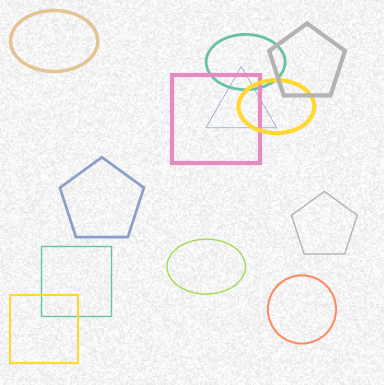[{"shape": "square", "thickness": 1, "radius": 0.45, "center": [0.198, 0.271]}, {"shape": "oval", "thickness": 2, "radius": 0.51, "center": [0.638, 0.839]}, {"shape": "circle", "thickness": 1.5, "radius": 0.44, "center": [0.784, 0.196]}, {"shape": "triangle", "thickness": 0.5, "radius": 0.53, "center": [0.627, 0.721]}, {"shape": "pentagon", "thickness": 2, "radius": 0.57, "center": [0.265, 0.477]}, {"shape": "square", "thickness": 3, "radius": 0.57, "center": [0.561, 0.69]}, {"shape": "oval", "thickness": 1, "radius": 0.51, "center": [0.536, 0.308]}, {"shape": "square", "thickness": 1.5, "radius": 0.44, "center": [0.115, 0.145]}, {"shape": "oval", "thickness": 3, "radius": 0.49, "center": [0.718, 0.723]}, {"shape": "oval", "thickness": 2.5, "radius": 0.57, "center": [0.141, 0.893]}, {"shape": "pentagon", "thickness": 3, "radius": 0.52, "center": [0.798, 0.836]}, {"shape": "pentagon", "thickness": 1, "radius": 0.45, "center": [0.843, 0.413]}]